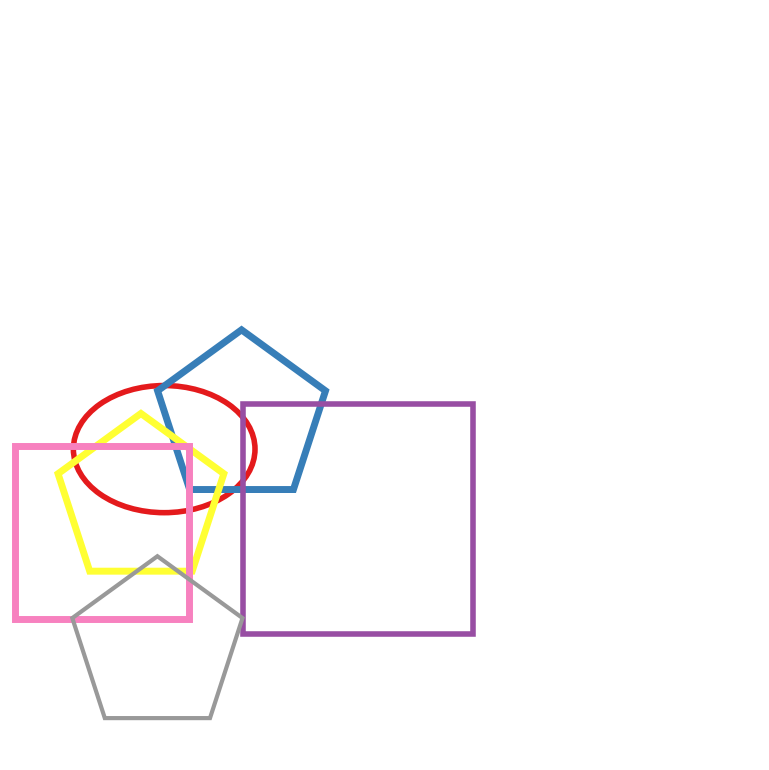[{"shape": "oval", "thickness": 2, "radius": 0.59, "center": [0.213, 0.417]}, {"shape": "pentagon", "thickness": 2.5, "radius": 0.57, "center": [0.314, 0.457]}, {"shape": "square", "thickness": 2, "radius": 0.75, "center": [0.465, 0.326]}, {"shape": "pentagon", "thickness": 2.5, "radius": 0.57, "center": [0.183, 0.35]}, {"shape": "square", "thickness": 2.5, "radius": 0.56, "center": [0.132, 0.308]}, {"shape": "pentagon", "thickness": 1.5, "radius": 0.58, "center": [0.204, 0.161]}]